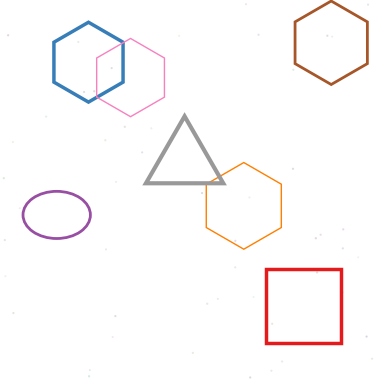[{"shape": "square", "thickness": 2.5, "radius": 0.49, "center": [0.788, 0.205]}, {"shape": "hexagon", "thickness": 2.5, "radius": 0.52, "center": [0.23, 0.838]}, {"shape": "oval", "thickness": 2, "radius": 0.44, "center": [0.147, 0.442]}, {"shape": "hexagon", "thickness": 1, "radius": 0.56, "center": [0.633, 0.465]}, {"shape": "hexagon", "thickness": 2, "radius": 0.54, "center": [0.86, 0.889]}, {"shape": "hexagon", "thickness": 1, "radius": 0.51, "center": [0.339, 0.799]}, {"shape": "triangle", "thickness": 3, "radius": 0.58, "center": [0.479, 0.582]}]